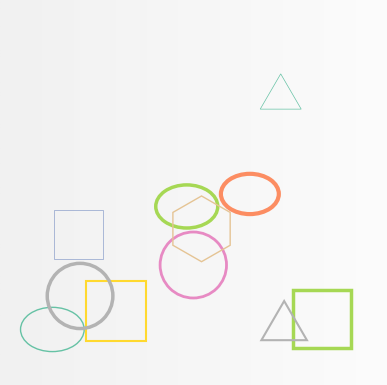[{"shape": "oval", "thickness": 1, "radius": 0.41, "center": [0.135, 0.144]}, {"shape": "triangle", "thickness": 0.5, "radius": 0.31, "center": [0.724, 0.747]}, {"shape": "oval", "thickness": 3, "radius": 0.37, "center": [0.645, 0.496]}, {"shape": "square", "thickness": 0.5, "radius": 0.32, "center": [0.202, 0.392]}, {"shape": "circle", "thickness": 2, "radius": 0.43, "center": [0.499, 0.312]}, {"shape": "square", "thickness": 2.5, "radius": 0.38, "center": [0.831, 0.171]}, {"shape": "oval", "thickness": 2.5, "radius": 0.4, "center": [0.482, 0.464]}, {"shape": "square", "thickness": 1.5, "radius": 0.39, "center": [0.299, 0.192]}, {"shape": "hexagon", "thickness": 1, "radius": 0.43, "center": [0.52, 0.406]}, {"shape": "circle", "thickness": 2.5, "radius": 0.42, "center": [0.207, 0.231]}, {"shape": "triangle", "thickness": 1.5, "radius": 0.34, "center": [0.733, 0.15]}]